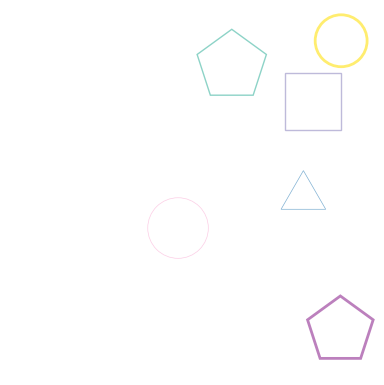[{"shape": "pentagon", "thickness": 1, "radius": 0.47, "center": [0.602, 0.829]}, {"shape": "square", "thickness": 1, "radius": 0.37, "center": [0.813, 0.736]}, {"shape": "triangle", "thickness": 0.5, "radius": 0.33, "center": [0.788, 0.49]}, {"shape": "circle", "thickness": 0.5, "radius": 0.39, "center": [0.462, 0.408]}, {"shape": "pentagon", "thickness": 2, "radius": 0.45, "center": [0.884, 0.142]}, {"shape": "circle", "thickness": 2, "radius": 0.34, "center": [0.886, 0.894]}]